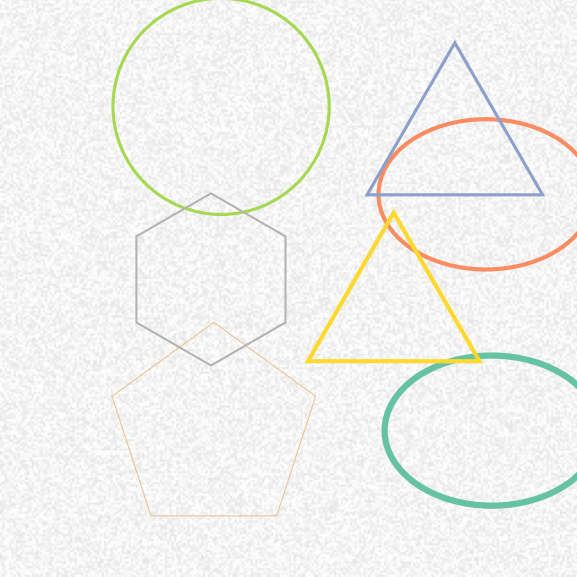[{"shape": "oval", "thickness": 3, "radius": 0.93, "center": [0.852, 0.253]}, {"shape": "oval", "thickness": 2, "radius": 0.93, "center": [0.841, 0.663]}, {"shape": "triangle", "thickness": 1.5, "radius": 0.88, "center": [0.788, 0.75]}, {"shape": "circle", "thickness": 1.5, "radius": 0.94, "center": [0.383, 0.815]}, {"shape": "triangle", "thickness": 2, "radius": 0.86, "center": [0.682, 0.459]}, {"shape": "pentagon", "thickness": 0.5, "radius": 0.93, "center": [0.37, 0.256]}, {"shape": "hexagon", "thickness": 1, "radius": 0.75, "center": [0.365, 0.515]}]